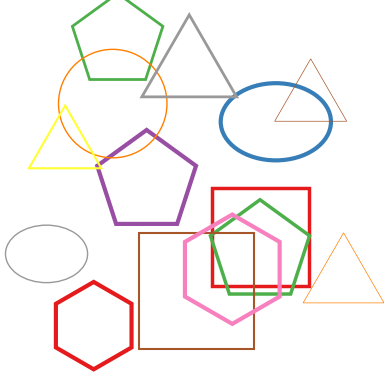[{"shape": "hexagon", "thickness": 3, "radius": 0.57, "center": [0.243, 0.154]}, {"shape": "square", "thickness": 2.5, "radius": 0.63, "center": [0.676, 0.384]}, {"shape": "oval", "thickness": 3, "radius": 0.72, "center": [0.716, 0.684]}, {"shape": "pentagon", "thickness": 2, "radius": 0.62, "center": [0.306, 0.893]}, {"shape": "pentagon", "thickness": 2.5, "radius": 0.68, "center": [0.675, 0.346]}, {"shape": "pentagon", "thickness": 3, "radius": 0.67, "center": [0.381, 0.528]}, {"shape": "triangle", "thickness": 0.5, "radius": 0.61, "center": [0.892, 0.274]}, {"shape": "circle", "thickness": 1, "radius": 0.7, "center": [0.293, 0.731]}, {"shape": "triangle", "thickness": 1.5, "radius": 0.54, "center": [0.169, 0.617]}, {"shape": "square", "thickness": 1.5, "radius": 0.75, "center": [0.51, 0.244]}, {"shape": "triangle", "thickness": 0.5, "radius": 0.54, "center": [0.807, 0.739]}, {"shape": "hexagon", "thickness": 3, "radius": 0.71, "center": [0.603, 0.301]}, {"shape": "triangle", "thickness": 2, "radius": 0.71, "center": [0.492, 0.819]}, {"shape": "oval", "thickness": 1, "radius": 0.53, "center": [0.121, 0.341]}]